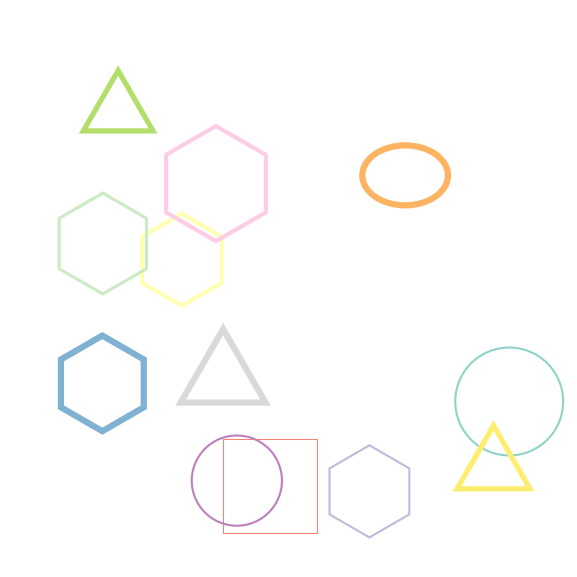[{"shape": "circle", "thickness": 1, "radius": 0.47, "center": [0.882, 0.304]}, {"shape": "hexagon", "thickness": 2, "radius": 0.4, "center": [0.315, 0.549]}, {"shape": "hexagon", "thickness": 1, "radius": 0.4, "center": [0.64, 0.148]}, {"shape": "square", "thickness": 0.5, "radius": 0.41, "center": [0.468, 0.158]}, {"shape": "hexagon", "thickness": 3, "radius": 0.41, "center": [0.177, 0.335]}, {"shape": "oval", "thickness": 3, "radius": 0.37, "center": [0.702, 0.695]}, {"shape": "triangle", "thickness": 2.5, "radius": 0.35, "center": [0.205, 0.807]}, {"shape": "hexagon", "thickness": 2, "radius": 0.5, "center": [0.374, 0.681]}, {"shape": "triangle", "thickness": 3, "radius": 0.42, "center": [0.386, 0.344]}, {"shape": "circle", "thickness": 1, "radius": 0.39, "center": [0.41, 0.167]}, {"shape": "hexagon", "thickness": 1.5, "radius": 0.44, "center": [0.178, 0.577]}, {"shape": "triangle", "thickness": 2.5, "radius": 0.37, "center": [0.855, 0.189]}]